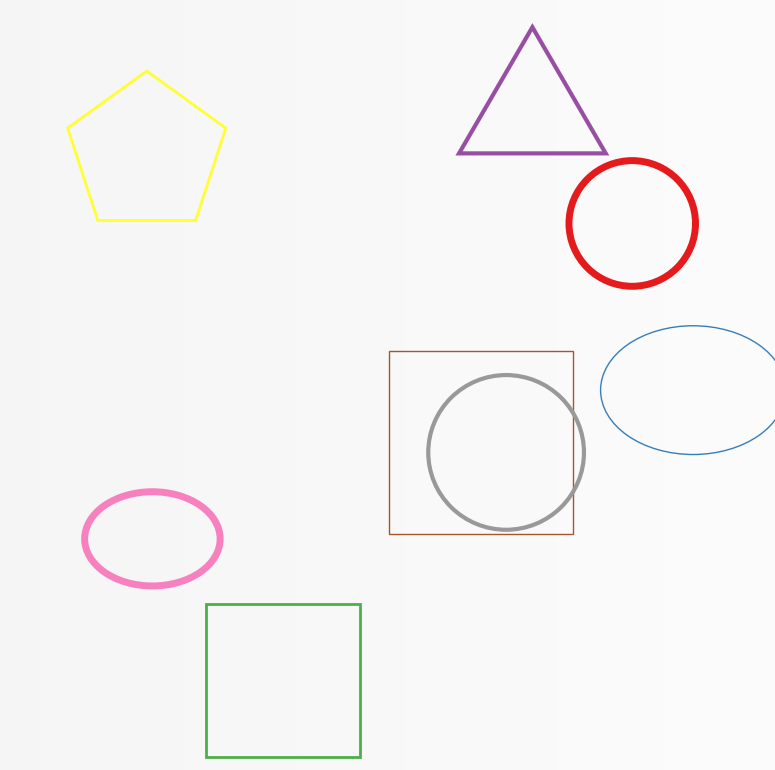[{"shape": "circle", "thickness": 2.5, "radius": 0.41, "center": [0.816, 0.71]}, {"shape": "oval", "thickness": 0.5, "radius": 0.6, "center": [0.894, 0.493]}, {"shape": "square", "thickness": 1, "radius": 0.5, "center": [0.365, 0.116]}, {"shape": "triangle", "thickness": 1.5, "radius": 0.55, "center": [0.687, 0.855]}, {"shape": "pentagon", "thickness": 1, "radius": 0.54, "center": [0.189, 0.8]}, {"shape": "square", "thickness": 0.5, "radius": 0.59, "center": [0.621, 0.425]}, {"shape": "oval", "thickness": 2.5, "radius": 0.44, "center": [0.197, 0.3]}, {"shape": "circle", "thickness": 1.5, "radius": 0.5, "center": [0.653, 0.412]}]